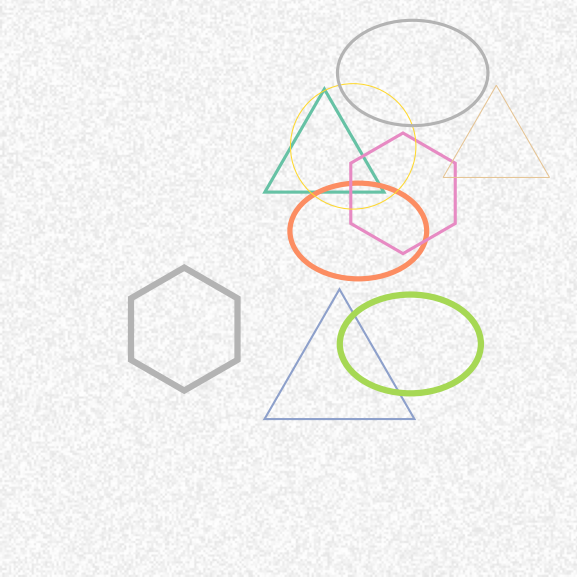[{"shape": "triangle", "thickness": 1.5, "radius": 0.59, "center": [0.562, 0.726]}, {"shape": "oval", "thickness": 2.5, "radius": 0.59, "center": [0.62, 0.599]}, {"shape": "triangle", "thickness": 1, "radius": 0.75, "center": [0.588, 0.348]}, {"shape": "hexagon", "thickness": 1.5, "radius": 0.52, "center": [0.698, 0.664]}, {"shape": "oval", "thickness": 3, "radius": 0.61, "center": [0.711, 0.404]}, {"shape": "circle", "thickness": 0.5, "radius": 0.54, "center": [0.612, 0.746]}, {"shape": "triangle", "thickness": 0.5, "radius": 0.53, "center": [0.859, 0.745]}, {"shape": "oval", "thickness": 1.5, "radius": 0.65, "center": [0.715, 0.873]}, {"shape": "hexagon", "thickness": 3, "radius": 0.53, "center": [0.319, 0.429]}]